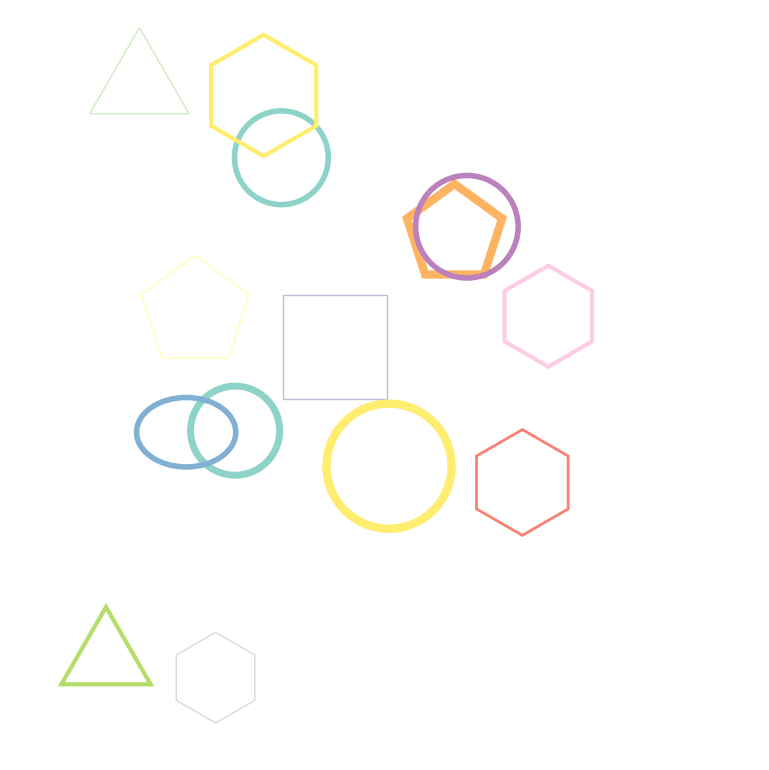[{"shape": "circle", "thickness": 2, "radius": 0.3, "center": [0.365, 0.795]}, {"shape": "circle", "thickness": 2.5, "radius": 0.29, "center": [0.305, 0.441]}, {"shape": "pentagon", "thickness": 0.5, "radius": 0.37, "center": [0.254, 0.595]}, {"shape": "square", "thickness": 0.5, "radius": 0.34, "center": [0.435, 0.55]}, {"shape": "hexagon", "thickness": 1, "radius": 0.34, "center": [0.678, 0.373]}, {"shape": "oval", "thickness": 2, "radius": 0.32, "center": [0.242, 0.439]}, {"shape": "pentagon", "thickness": 3, "radius": 0.32, "center": [0.59, 0.696]}, {"shape": "triangle", "thickness": 1.5, "radius": 0.33, "center": [0.138, 0.145]}, {"shape": "hexagon", "thickness": 1.5, "radius": 0.33, "center": [0.712, 0.589]}, {"shape": "hexagon", "thickness": 0.5, "radius": 0.29, "center": [0.28, 0.12]}, {"shape": "circle", "thickness": 2, "radius": 0.33, "center": [0.606, 0.706]}, {"shape": "triangle", "thickness": 0.5, "radius": 0.37, "center": [0.181, 0.89]}, {"shape": "hexagon", "thickness": 1.5, "radius": 0.39, "center": [0.342, 0.876]}, {"shape": "circle", "thickness": 3, "radius": 0.41, "center": [0.505, 0.395]}]